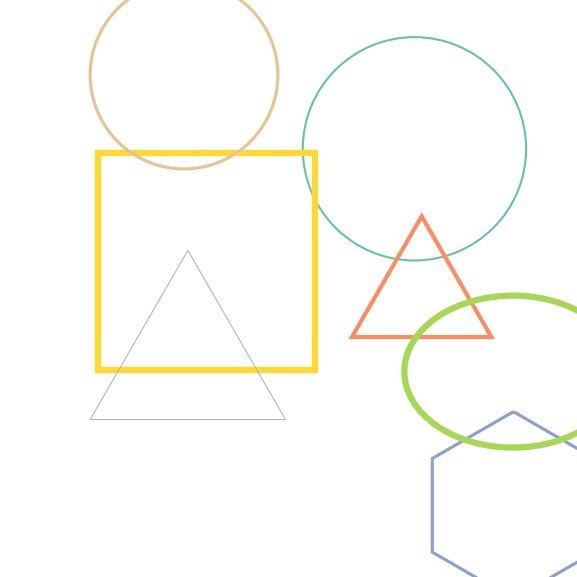[{"shape": "circle", "thickness": 1, "radius": 0.97, "center": [0.718, 0.741]}, {"shape": "triangle", "thickness": 2, "radius": 0.7, "center": [0.73, 0.485]}, {"shape": "hexagon", "thickness": 1.5, "radius": 0.81, "center": [0.889, 0.124]}, {"shape": "oval", "thickness": 3, "radius": 0.94, "center": [0.888, 0.356]}, {"shape": "square", "thickness": 3, "radius": 0.94, "center": [0.357, 0.546]}, {"shape": "circle", "thickness": 1.5, "radius": 0.81, "center": [0.319, 0.869]}, {"shape": "triangle", "thickness": 0.5, "radius": 0.98, "center": [0.325, 0.37]}]